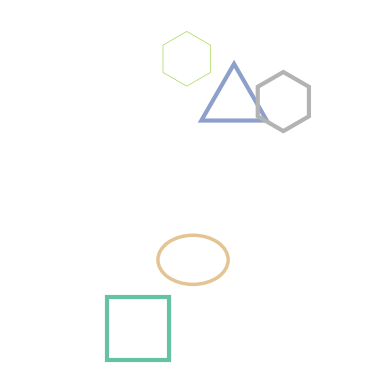[{"shape": "square", "thickness": 3, "radius": 0.4, "center": [0.358, 0.147]}, {"shape": "triangle", "thickness": 3, "radius": 0.49, "center": [0.608, 0.736]}, {"shape": "hexagon", "thickness": 0.5, "radius": 0.36, "center": [0.485, 0.847]}, {"shape": "oval", "thickness": 2.5, "radius": 0.46, "center": [0.501, 0.325]}, {"shape": "hexagon", "thickness": 3, "radius": 0.38, "center": [0.736, 0.736]}]